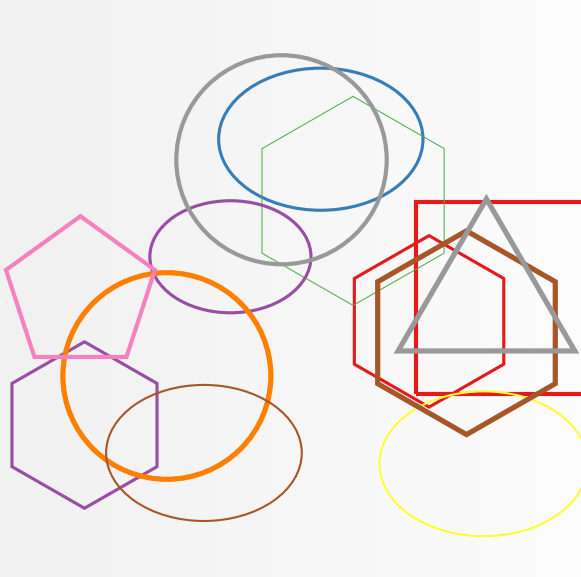[{"shape": "square", "thickness": 2, "radius": 0.83, "center": [0.881, 0.483]}, {"shape": "hexagon", "thickness": 1.5, "radius": 0.74, "center": [0.738, 0.443]}, {"shape": "oval", "thickness": 1.5, "radius": 0.88, "center": [0.552, 0.758]}, {"shape": "hexagon", "thickness": 0.5, "radius": 0.9, "center": [0.607, 0.651]}, {"shape": "oval", "thickness": 1.5, "radius": 0.69, "center": [0.396, 0.555]}, {"shape": "hexagon", "thickness": 1.5, "radius": 0.72, "center": [0.145, 0.263]}, {"shape": "circle", "thickness": 2.5, "radius": 0.89, "center": [0.287, 0.348]}, {"shape": "oval", "thickness": 1, "radius": 0.9, "center": [0.832, 0.196]}, {"shape": "oval", "thickness": 1, "radius": 0.84, "center": [0.351, 0.215]}, {"shape": "hexagon", "thickness": 2.5, "radius": 0.88, "center": [0.803, 0.423]}, {"shape": "pentagon", "thickness": 2, "radius": 0.67, "center": [0.138, 0.49]}, {"shape": "circle", "thickness": 2, "radius": 0.91, "center": [0.484, 0.722]}, {"shape": "triangle", "thickness": 2.5, "radius": 0.88, "center": [0.837, 0.479]}]